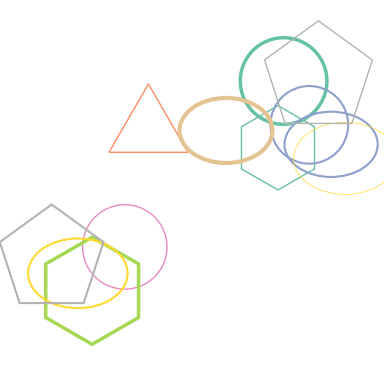[{"shape": "circle", "thickness": 2.5, "radius": 0.56, "center": [0.737, 0.79]}, {"shape": "hexagon", "thickness": 1, "radius": 0.55, "center": [0.722, 0.616]}, {"shape": "triangle", "thickness": 1, "radius": 0.59, "center": [0.386, 0.664]}, {"shape": "oval", "thickness": 1.5, "radius": 0.61, "center": [0.86, 0.625]}, {"shape": "circle", "thickness": 1.5, "radius": 0.5, "center": [0.803, 0.676]}, {"shape": "circle", "thickness": 1, "radius": 0.55, "center": [0.324, 0.359]}, {"shape": "hexagon", "thickness": 2.5, "radius": 0.7, "center": [0.239, 0.245]}, {"shape": "oval", "thickness": 1.5, "radius": 0.65, "center": [0.202, 0.29]}, {"shape": "oval", "thickness": 0.5, "radius": 0.67, "center": [0.896, 0.589]}, {"shape": "oval", "thickness": 3, "radius": 0.6, "center": [0.587, 0.661]}, {"shape": "pentagon", "thickness": 1.5, "radius": 0.71, "center": [0.134, 0.327]}, {"shape": "pentagon", "thickness": 1, "radius": 0.74, "center": [0.827, 0.799]}]